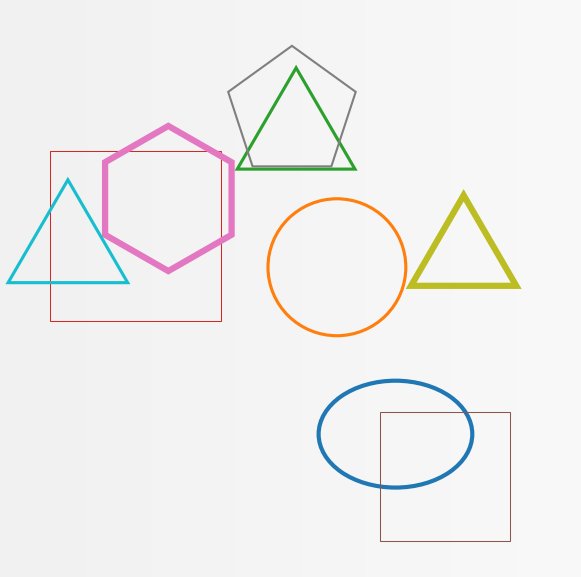[{"shape": "oval", "thickness": 2, "radius": 0.66, "center": [0.68, 0.247]}, {"shape": "circle", "thickness": 1.5, "radius": 0.59, "center": [0.58, 0.536]}, {"shape": "triangle", "thickness": 1.5, "radius": 0.58, "center": [0.509, 0.765]}, {"shape": "square", "thickness": 0.5, "radius": 0.74, "center": [0.233, 0.591]}, {"shape": "square", "thickness": 0.5, "radius": 0.56, "center": [0.766, 0.174]}, {"shape": "hexagon", "thickness": 3, "radius": 0.63, "center": [0.29, 0.655]}, {"shape": "pentagon", "thickness": 1, "radius": 0.58, "center": [0.502, 0.804]}, {"shape": "triangle", "thickness": 3, "radius": 0.52, "center": [0.798, 0.556]}, {"shape": "triangle", "thickness": 1.5, "radius": 0.59, "center": [0.117, 0.569]}]